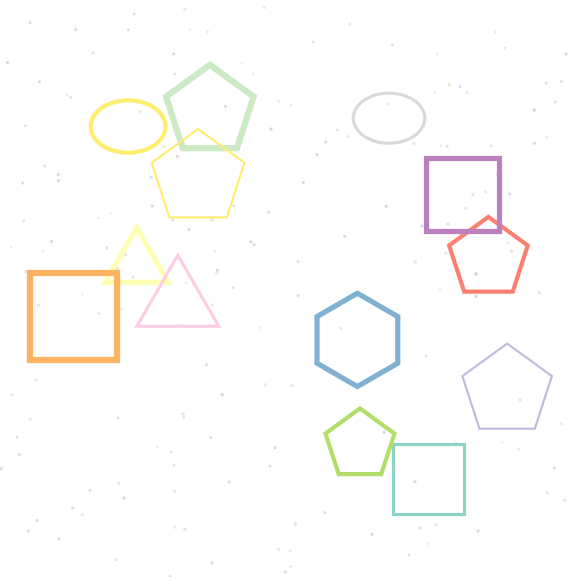[{"shape": "square", "thickness": 1.5, "radius": 0.31, "center": [0.742, 0.17]}, {"shape": "triangle", "thickness": 2.5, "radius": 0.32, "center": [0.237, 0.542]}, {"shape": "pentagon", "thickness": 1, "radius": 0.41, "center": [0.878, 0.323]}, {"shape": "pentagon", "thickness": 2, "radius": 0.36, "center": [0.846, 0.552]}, {"shape": "hexagon", "thickness": 2.5, "radius": 0.4, "center": [0.619, 0.411]}, {"shape": "square", "thickness": 3, "radius": 0.38, "center": [0.127, 0.451]}, {"shape": "pentagon", "thickness": 2, "radius": 0.31, "center": [0.623, 0.229]}, {"shape": "triangle", "thickness": 1.5, "radius": 0.41, "center": [0.308, 0.475]}, {"shape": "oval", "thickness": 1.5, "radius": 0.31, "center": [0.674, 0.794]}, {"shape": "square", "thickness": 2.5, "radius": 0.32, "center": [0.8, 0.663]}, {"shape": "pentagon", "thickness": 3, "radius": 0.4, "center": [0.363, 0.807]}, {"shape": "pentagon", "thickness": 1, "radius": 0.42, "center": [0.343, 0.691]}, {"shape": "oval", "thickness": 2, "radius": 0.32, "center": [0.222, 0.78]}]